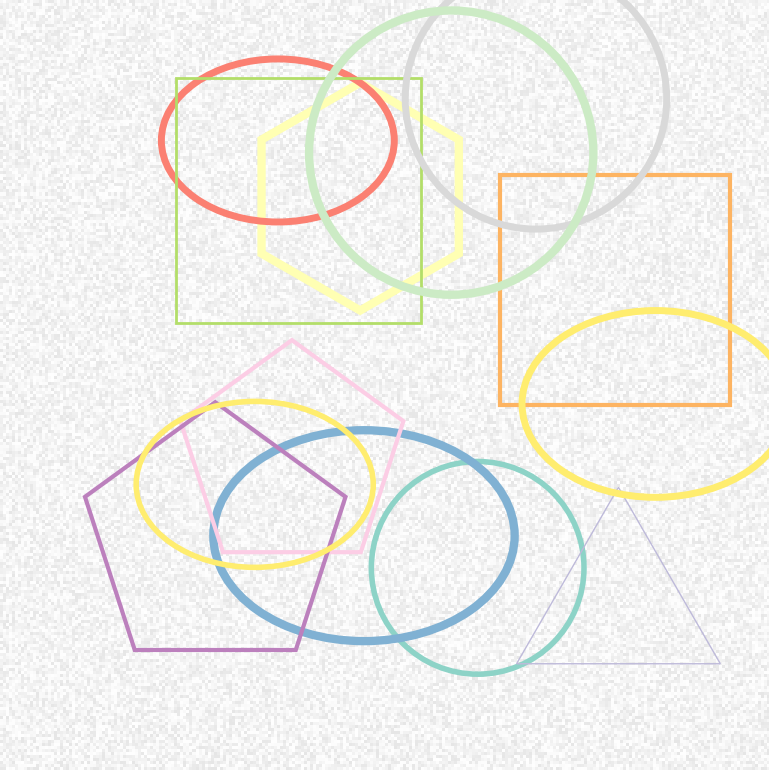[{"shape": "circle", "thickness": 2, "radius": 0.69, "center": [0.62, 0.263]}, {"shape": "hexagon", "thickness": 3, "radius": 0.74, "center": [0.468, 0.745]}, {"shape": "triangle", "thickness": 0.5, "radius": 0.76, "center": [0.803, 0.214]}, {"shape": "oval", "thickness": 2.5, "radius": 0.76, "center": [0.361, 0.818]}, {"shape": "oval", "thickness": 3, "radius": 0.98, "center": [0.473, 0.304]}, {"shape": "square", "thickness": 1.5, "radius": 0.75, "center": [0.799, 0.623]}, {"shape": "square", "thickness": 1, "radius": 0.8, "center": [0.388, 0.74]}, {"shape": "pentagon", "thickness": 1.5, "radius": 0.76, "center": [0.379, 0.406]}, {"shape": "circle", "thickness": 2.5, "radius": 0.85, "center": [0.696, 0.872]}, {"shape": "pentagon", "thickness": 1.5, "radius": 0.89, "center": [0.28, 0.3]}, {"shape": "circle", "thickness": 3, "radius": 0.92, "center": [0.586, 0.802]}, {"shape": "oval", "thickness": 2.5, "radius": 0.87, "center": [0.851, 0.475]}, {"shape": "oval", "thickness": 2, "radius": 0.77, "center": [0.331, 0.371]}]